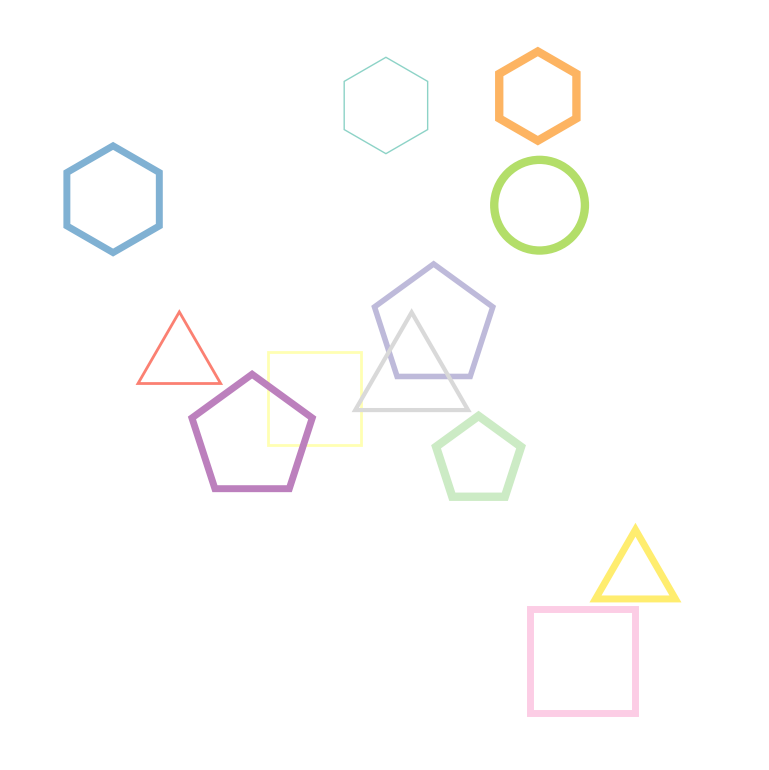[{"shape": "hexagon", "thickness": 0.5, "radius": 0.31, "center": [0.501, 0.863]}, {"shape": "square", "thickness": 1, "radius": 0.3, "center": [0.409, 0.482]}, {"shape": "pentagon", "thickness": 2, "radius": 0.4, "center": [0.563, 0.576]}, {"shape": "triangle", "thickness": 1, "radius": 0.31, "center": [0.233, 0.533]}, {"shape": "hexagon", "thickness": 2.5, "radius": 0.35, "center": [0.147, 0.741]}, {"shape": "hexagon", "thickness": 3, "radius": 0.29, "center": [0.698, 0.875]}, {"shape": "circle", "thickness": 3, "radius": 0.29, "center": [0.701, 0.734]}, {"shape": "square", "thickness": 2.5, "radius": 0.34, "center": [0.757, 0.141]}, {"shape": "triangle", "thickness": 1.5, "radius": 0.42, "center": [0.535, 0.51]}, {"shape": "pentagon", "thickness": 2.5, "radius": 0.41, "center": [0.327, 0.432]}, {"shape": "pentagon", "thickness": 3, "radius": 0.29, "center": [0.622, 0.402]}, {"shape": "triangle", "thickness": 2.5, "radius": 0.3, "center": [0.825, 0.252]}]